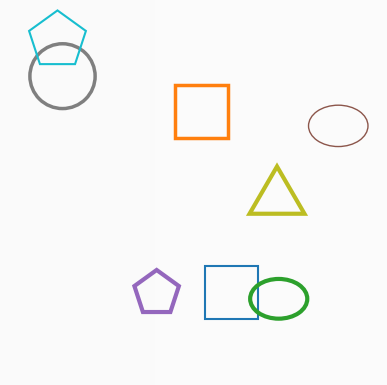[{"shape": "square", "thickness": 1.5, "radius": 0.34, "center": [0.597, 0.24]}, {"shape": "square", "thickness": 2.5, "radius": 0.35, "center": [0.52, 0.711]}, {"shape": "oval", "thickness": 3, "radius": 0.37, "center": [0.719, 0.224]}, {"shape": "pentagon", "thickness": 3, "radius": 0.3, "center": [0.404, 0.238]}, {"shape": "oval", "thickness": 1, "radius": 0.38, "center": [0.873, 0.673]}, {"shape": "circle", "thickness": 2.5, "radius": 0.42, "center": [0.161, 0.802]}, {"shape": "triangle", "thickness": 3, "radius": 0.41, "center": [0.715, 0.486]}, {"shape": "pentagon", "thickness": 1.5, "radius": 0.39, "center": [0.148, 0.896]}]